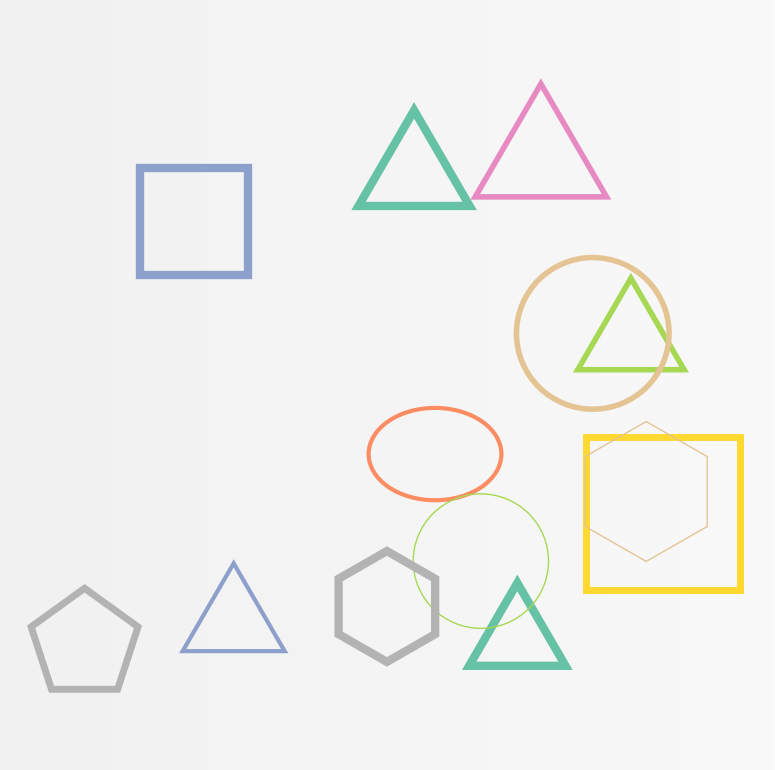[{"shape": "triangle", "thickness": 3, "radius": 0.41, "center": [0.534, 0.774]}, {"shape": "triangle", "thickness": 3, "radius": 0.36, "center": [0.668, 0.171]}, {"shape": "oval", "thickness": 1.5, "radius": 0.43, "center": [0.561, 0.41]}, {"shape": "square", "thickness": 3, "radius": 0.35, "center": [0.25, 0.712]}, {"shape": "triangle", "thickness": 1.5, "radius": 0.38, "center": [0.301, 0.192]}, {"shape": "triangle", "thickness": 2, "radius": 0.49, "center": [0.698, 0.793]}, {"shape": "triangle", "thickness": 2, "radius": 0.4, "center": [0.814, 0.559]}, {"shape": "circle", "thickness": 0.5, "radius": 0.44, "center": [0.62, 0.271]}, {"shape": "square", "thickness": 2.5, "radius": 0.5, "center": [0.855, 0.333]}, {"shape": "hexagon", "thickness": 0.5, "radius": 0.45, "center": [0.834, 0.362]}, {"shape": "circle", "thickness": 2, "radius": 0.49, "center": [0.765, 0.567]}, {"shape": "pentagon", "thickness": 2.5, "radius": 0.36, "center": [0.109, 0.163]}, {"shape": "hexagon", "thickness": 3, "radius": 0.36, "center": [0.499, 0.212]}]